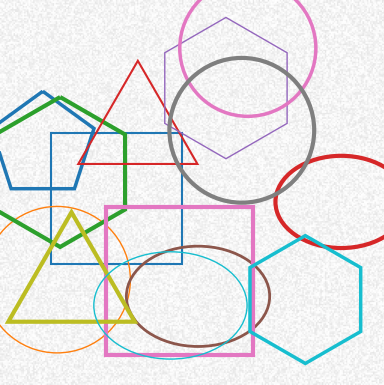[{"shape": "square", "thickness": 1.5, "radius": 0.85, "center": [0.303, 0.485]}, {"shape": "pentagon", "thickness": 2.5, "radius": 0.7, "center": [0.111, 0.623]}, {"shape": "circle", "thickness": 1, "radius": 0.95, "center": [0.148, 0.274]}, {"shape": "hexagon", "thickness": 3, "radius": 0.97, "center": [0.156, 0.553]}, {"shape": "oval", "thickness": 3, "radius": 0.86, "center": [0.887, 0.476]}, {"shape": "triangle", "thickness": 1.5, "radius": 0.89, "center": [0.358, 0.663]}, {"shape": "hexagon", "thickness": 1, "radius": 0.92, "center": [0.587, 0.771]}, {"shape": "oval", "thickness": 2, "radius": 0.93, "center": [0.514, 0.23]}, {"shape": "square", "thickness": 3, "radius": 0.96, "center": [0.467, 0.27]}, {"shape": "circle", "thickness": 2.5, "radius": 0.88, "center": [0.644, 0.875]}, {"shape": "circle", "thickness": 3, "radius": 0.94, "center": [0.628, 0.662]}, {"shape": "triangle", "thickness": 3, "radius": 0.95, "center": [0.186, 0.259]}, {"shape": "oval", "thickness": 1, "radius": 1.0, "center": [0.443, 0.207]}, {"shape": "hexagon", "thickness": 2.5, "radius": 0.83, "center": [0.793, 0.222]}]